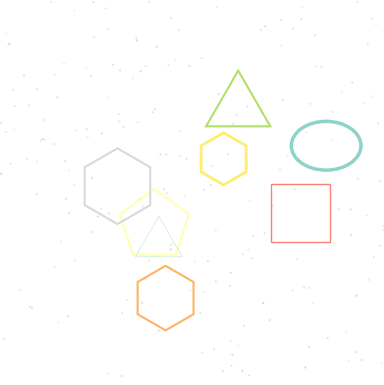[{"shape": "oval", "thickness": 2.5, "radius": 0.45, "center": [0.847, 0.621]}, {"shape": "pentagon", "thickness": 1.5, "radius": 0.47, "center": [0.401, 0.414]}, {"shape": "square", "thickness": 1, "radius": 0.38, "center": [0.781, 0.447]}, {"shape": "hexagon", "thickness": 1.5, "radius": 0.42, "center": [0.43, 0.226]}, {"shape": "triangle", "thickness": 1.5, "radius": 0.48, "center": [0.619, 0.72]}, {"shape": "hexagon", "thickness": 1.5, "radius": 0.49, "center": [0.305, 0.516]}, {"shape": "triangle", "thickness": 0.5, "radius": 0.35, "center": [0.413, 0.368]}, {"shape": "hexagon", "thickness": 2, "radius": 0.34, "center": [0.581, 0.587]}]